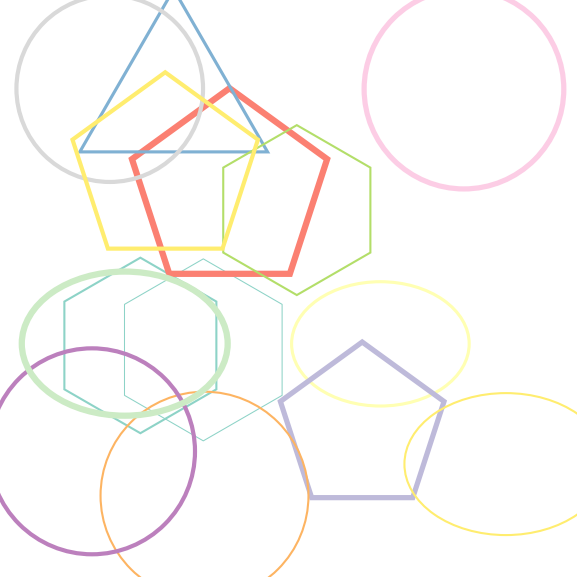[{"shape": "hexagon", "thickness": 0.5, "radius": 0.79, "center": [0.352, 0.393]}, {"shape": "hexagon", "thickness": 1, "radius": 0.76, "center": [0.243, 0.401]}, {"shape": "oval", "thickness": 1.5, "radius": 0.77, "center": [0.659, 0.404]}, {"shape": "pentagon", "thickness": 2.5, "radius": 0.74, "center": [0.627, 0.258]}, {"shape": "pentagon", "thickness": 3, "radius": 0.89, "center": [0.397, 0.669]}, {"shape": "triangle", "thickness": 1.5, "radius": 0.94, "center": [0.301, 0.83]}, {"shape": "circle", "thickness": 1, "radius": 0.9, "center": [0.354, 0.141]}, {"shape": "hexagon", "thickness": 1, "radius": 0.74, "center": [0.514, 0.635]}, {"shape": "circle", "thickness": 2.5, "radius": 0.86, "center": [0.803, 0.845]}, {"shape": "circle", "thickness": 2, "radius": 0.81, "center": [0.19, 0.846]}, {"shape": "circle", "thickness": 2, "radius": 0.89, "center": [0.159, 0.218]}, {"shape": "oval", "thickness": 3, "radius": 0.89, "center": [0.216, 0.404]}, {"shape": "oval", "thickness": 1, "radius": 0.88, "center": [0.876, 0.196]}, {"shape": "pentagon", "thickness": 2, "radius": 0.84, "center": [0.286, 0.705]}]